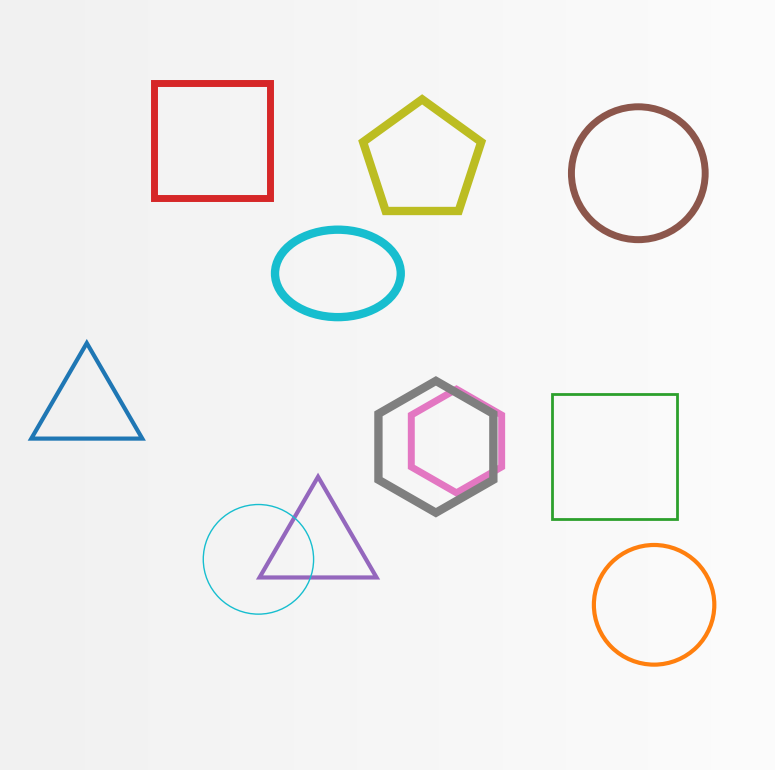[{"shape": "triangle", "thickness": 1.5, "radius": 0.41, "center": [0.112, 0.472]}, {"shape": "circle", "thickness": 1.5, "radius": 0.39, "center": [0.844, 0.215]}, {"shape": "square", "thickness": 1, "radius": 0.4, "center": [0.792, 0.407]}, {"shape": "square", "thickness": 2.5, "radius": 0.37, "center": [0.273, 0.817]}, {"shape": "triangle", "thickness": 1.5, "radius": 0.44, "center": [0.41, 0.294]}, {"shape": "circle", "thickness": 2.5, "radius": 0.43, "center": [0.824, 0.775]}, {"shape": "hexagon", "thickness": 2.5, "radius": 0.34, "center": [0.589, 0.427]}, {"shape": "hexagon", "thickness": 3, "radius": 0.43, "center": [0.562, 0.42]}, {"shape": "pentagon", "thickness": 3, "radius": 0.4, "center": [0.545, 0.791]}, {"shape": "oval", "thickness": 3, "radius": 0.41, "center": [0.436, 0.645]}, {"shape": "circle", "thickness": 0.5, "radius": 0.36, "center": [0.333, 0.274]}]